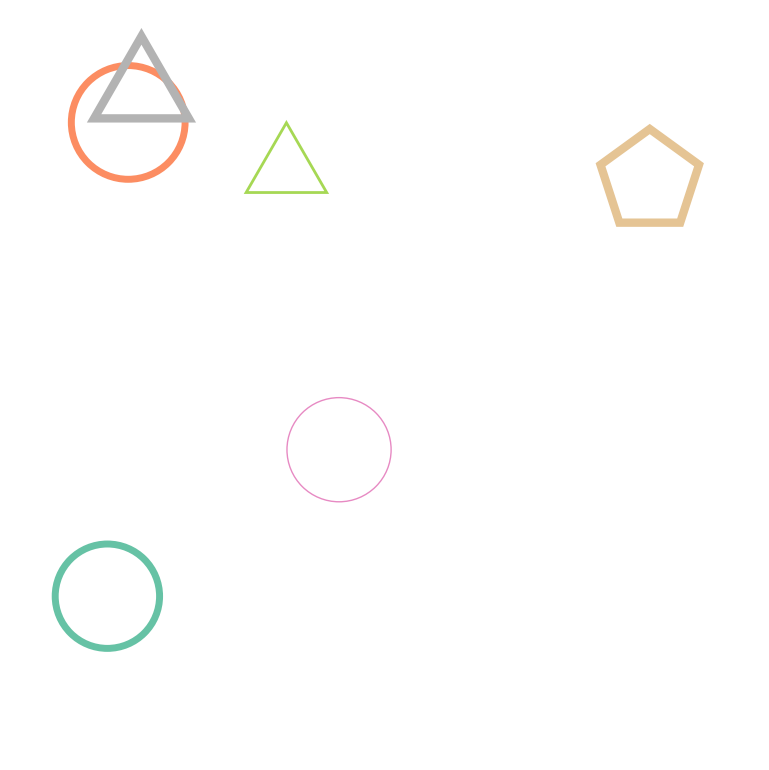[{"shape": "circle", "thickness": 2.5, "radius": 0.34, "center": [0.139, 0.226]}, {"shape": "circle", "thickness": 2.5, "radius": 0.37, "center": [0.167, 0.841]}, {"shape": "circle", "thickness": 0.5, "radius": 0.34, "center": [0.44, 0.416]}, {"shape": "triangle", "thickness": 1, "radius": 0.3, "center": [0.372, 0.78]}, {"shape": "pentagon", "thickness": 3, "radius": 0.34, "center": [0.844, 0.765]}, {"shape": "triangle", "thickness": 3, "radius": 0.36, "center": [0.184, 0.882]}]